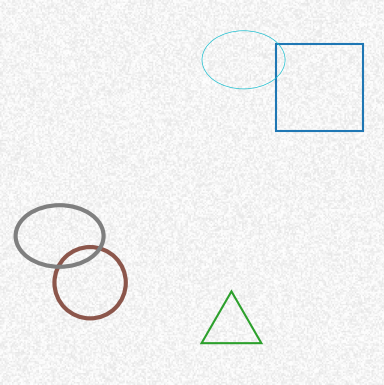[{"shape": "square", "thickness": 1.5, "radius": 0.56, "center": [0.83, 0.772]}, {"shape": "triangle", "thickness": 1.5, "radius": 0.45, "center": [0.601, 0.153]}, {"shape": "circle", "thickness": 3, "radius": 0.46, "center": [0.234, 0.266]}, {"shape": "oval", "thickness": 3, "radius": 0.57, "center": [0.155, 0.387]}, {"shape": "oval", "thickness": 0.5, "radius": 0.54, "center": [0.633, 0.845]}]